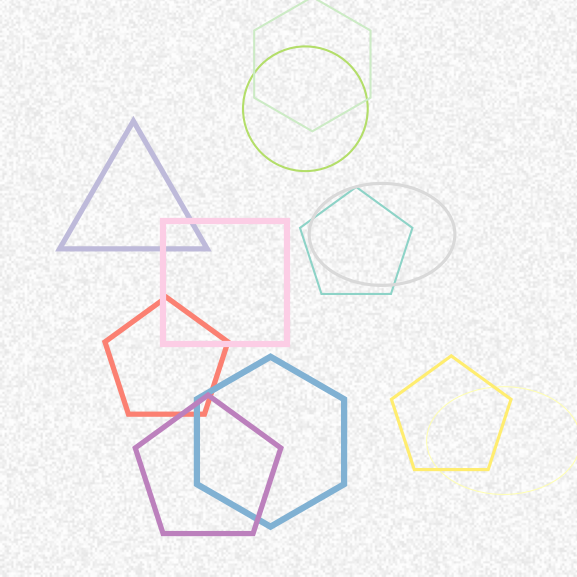[{"shape": "pentagon", "thickness": 1, "radius": 0.51, "center": [0.617, 0.573]}, {"shape": "oval", "thickness": 0.5, "radius": 0.67, "center": [0.872, 0.236]}, {"shape": "triangle", "thickness": 2.5, "radius": 0.74, "center": [0.231, 0.642]}, {"shape": "pentagon", "thickness": 2.5, "radius": 0.56, "center": [0.288, 0.373]}, {"shape": "hexagon", "thickness": 3, "radius": 0.74, "center": [0.468, 0.234]}, {"shape": "circle", "thickness": 1, "radius": 0.54, "center": [0.529, 0.811]}, {"shape": "square", "thickness": 3, "radius": 0.53, "center": [0.39, 0.51]}, {"shape": "oval", "thickness": 1.5, "radius": 0.63, "center": [0.662, 0.593]}, {"shape": "pentagon", "thickness": 2.5, "radius": 0.66, "center": [0.36, 0.182]}, {"shape": "hexagon", "thickness": 1, "radius": 0.58, "center": [0.541, 0.888]}, {"shape": "pentagon", "thickness": 1.5, "radius": 0.54, "center": [0.781, 0.274]}]